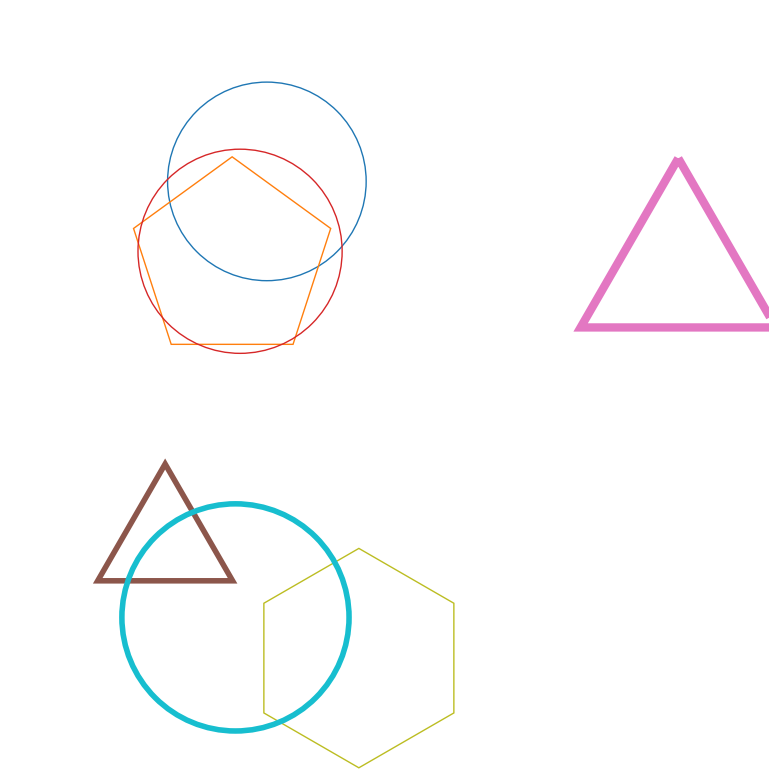[{"shape": "circle", "thickness": 0.5, "radius": 0.64, "center": [0.347, 0.764]}, {"shape": "pentagon", "thickness": 0.5, "radius": 0.67, "center": [0.301, 0.662]}, {"shape": "circle", "thickness": 0.5, "radius": 0.66, "center": [0.312, 0.674]}, {"shape": "triangle", "thickness": 2, "radius": 0.51, "center": [0.214, 0.296]}, {"shape": "triangle", "thickness": 3, "radius": 0.73, "center": [0.881, 0.648]}, {"shape": "hexagon", "thickness": 0.5, "radius": 0.71, "center": [0.466, 0.145]}, {"shape": "circle", "thickness": 2, "radius": 0.74, "center": [0.306, 0.198]}]